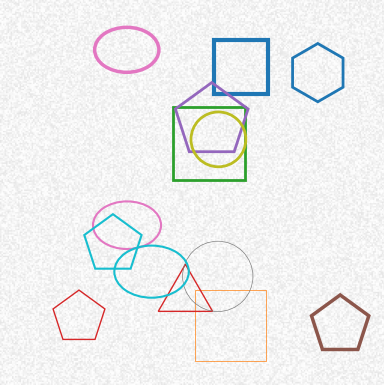[{"shape": "hexagon", "thickness": 2, "radius": 0.38, "center": [0.825, 0.811]}, {"shape": "square", "thickness": 3, "radius": 0.35, "center": [0.625, 0.826]}, {"shape": "square", "thickness": 0.5, "radius": 0.46, "center": [0.599, 0.155]}, {"shape": "square", "thickness": 2, "radius": 0.47, "center": [0.543, 0.628]}, {"shape": "pentagon", "thickness": 1, "radius": 0.35, "center": [0.205, 0.176]}, {"shape": "triangle", "thickness": 1, "radius": 0.41, "center": [0.482, 0.232]}, {"shape": "pentagon", "thickness": 2, "radius": 0.5, "center": [0.55, 0.686]}, {"shape": "pentagon", "thickness": 2.5, "radius": 0.39, "center": [0.884, 0.156]}, {"shape": "oval", "thickness": 2.5, "radius": 0.42, "center": [0.329, 0.871]}, {"shape": "oval", "thickness": 1.5, "radius": 0.44, "center": [0.33, 0.415]}, {"shape": "circle", "thickness": 0.5, "radius": 0.46, "center": [0.566, 0.282]}, {"shape": "circle", "thickness": 2, "radius": 0.36, "center": [0.567, 0.638]}, {"shape": "pentagon", "thickness": 1.5, "radius": 0.39, "center": [0.293, 0.365]}, {"shape": "oval", "thickness": 1.5, "radius": 0.48, "center": [0.394, 0.294]}]